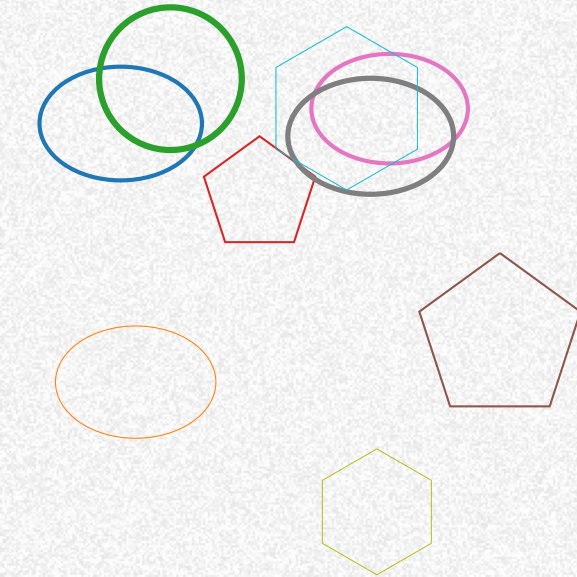[{"shape": "oval", "thickness": 2, "radius": 0.7, "center": [0.209, 0.785]}, {"shape": "oval", "thickness": 0.5, "radius": 0.69, "center": [0.235, 0.337]}, {"shape": "circle", "thickness": 3, "radius": 0.62, "center": [0.295, 0.863]}, {"shape": "pentagon", "thickness": 1, "radius": 0.51, "center": [0.449, 0.662]}, {"shape": "pentagon", "thickness": 1, "radius": 0.73, "center": [0.866, 0.414]}, {"shape": "oval", "thickness": 2, "radius": 0.68, "center": [0.675, 0.811]}, {"shape": "oval", "thickness": 2.5, "radius": 0.72, "center": [0.642, 0.763]}, {"shape": "hexagon", "thickness": 0.5, "radius": 0.54, "center": [0.653, 0.113]}, {"shape": "hexagon", "thickness": 0.5, "radius": 0.71, "center": [0.6, 0.812]}]